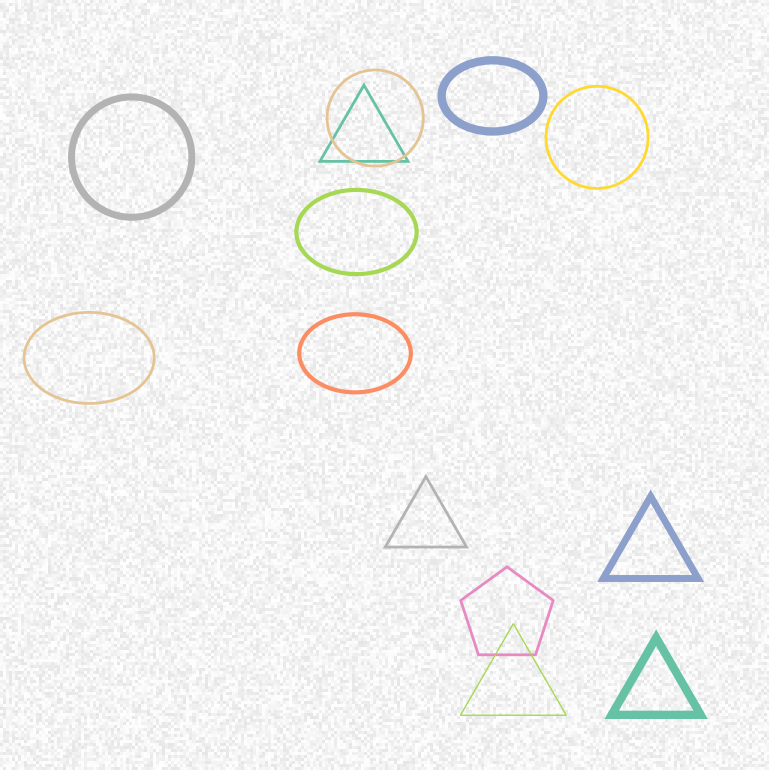[{"shape": "triangle", "thickness": 1, "radius": 0.33, "center": [0.473, 0.823]}, {"shape": "triangle", "thickness": 3, "radius": 0.33, "center": [0.852, 0.105]}, {"shape": "oval", "thickness": 1.5, "radius": 0.36, "center": [0.461, 0.541]}, {"shape": "oval", "thickness": 3, "radius": 0.33, "center": [0.64, 0.875]}, {"shape": "triangle", "thickness": 2.5, "radius": 0.36, "center": [0.845, 0.284]}, {"shape": "pentagon", "thickness": 1, "radius": 0.32, "center": [0.658, 0.201]}, {"shape": "triangle", "thickness": 0.5, "radius": 0.4, "center": [0.667, 0.111]}, {"shape": "oval", "thickness": 1.5, "radius": 0.39, "center": [0.463, 0.699]}, {"shape": "circle", "thickness": 1, "radius": 0.33, "center": [0.775, 0.822]}, {"shape": "oval", "thickness": 1, "radius": 0.42, "center": [0.116, 0.535]}, {"shape": "circle", "thickness": 1, "radius": 0.31, "center": [0.487, 0.847]}, {"shape": "circle", "thickness": 2.5, "radius": 0.39, "center": [0.171, 0.796]}, {"shape": "triangle", "thickness": 1, "radius": 0.31, "center": [0.553, 0.32]}]